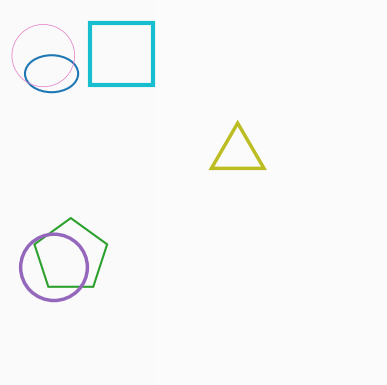[{"shape": "oval", "thickness": 1.5, "radius": 0.34, "center": [0.133, 0.809]}, {"shape": "pentagon", "thickness": 1.5, "radius": 0.49, "center": [0.183, 0.335]}, {"shape": "circle", "thickness": 2.5, "radius": 0.43, "center": [0.139, 0.306]}, {"shape": "circle", "thickness": 0.5, "radius": 0.4, "center": [0.112, 0.856]}, {"shape": "triangle", "thickness": 2.5, "radius": 0.39, "center": [0.613, 0.602]}, {"shape": "square", "thickness": 3, "radius": 0.4, "center": [0.314, 0.861]}]